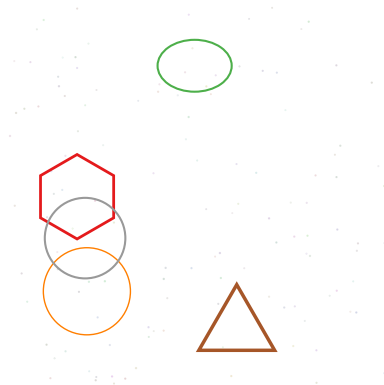[{"shape": "hexagon", "thickness": 2, "radius": 0.55, "center": [0.2, 0.489]}, {"shape": "oval", "thickness": 1.5, "radius": 0.48, "center": [0.506, 0.829]}, {"shape": "circle", "thickness": 1, "radius": 0.57, "center": [0.226, 0.243]}, {"shape": "triangle", "thickness": 2.5, "radius": 0.57, "center": [0.615, 0.147]}, {"shape": "circle", "thickness": 1.5, "radius": 0.52, "center": [0.221, 0.381]}]